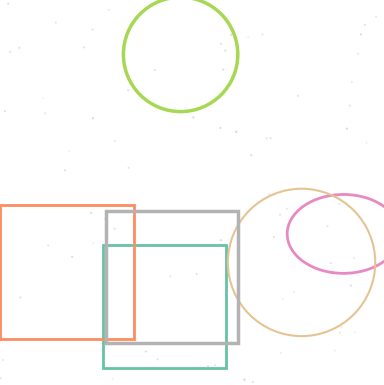[{"shape": "square", "thickness": 2, "radius": 0.8, "center": [0.426, 0.205]}, {"shape": "square", "thickness": 2, "radius": 0.87, "center": [0.174, 0.294]}, {"shape": "oval", "thickness": 2, "radius": 0.73, "center": [0.892, 0.392]}, {"shape": "circle", "thickness": 2.5, "radius": 0.74, "center": [0.469, 0.859]}, {"shape": "circle", "thickness": 1.5, "radius": 0.96, "center": [0.783, 0.318]}, {"shape": "square", "thickness": 2.5, "radius": 0.86, "center": [0.448, 0.281]}]